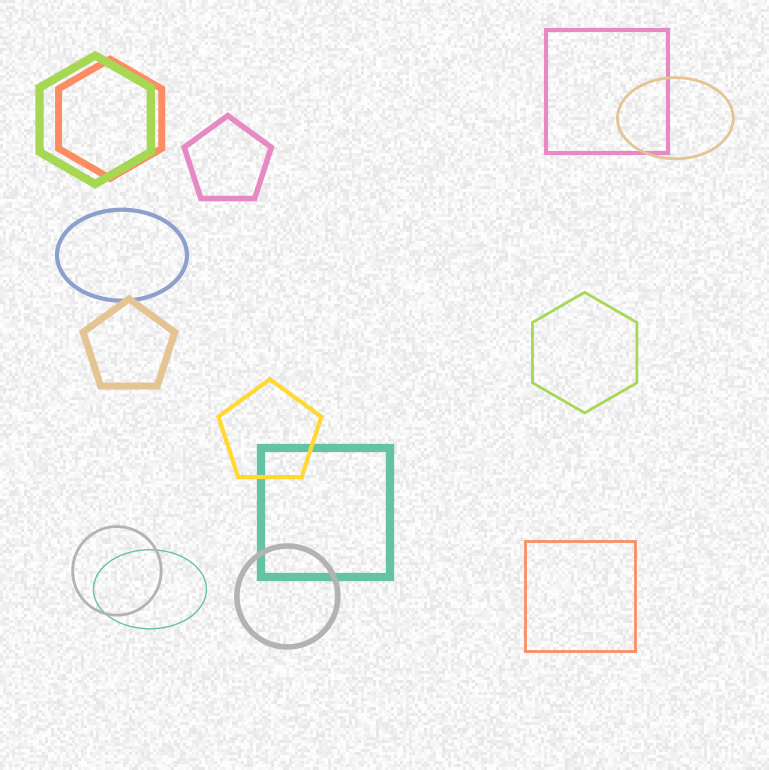[{"shape": "square", "thickness": 3, "radius": 0.42, "center": [0.422, 0.335]}, {"shape": "oval", "thickness": 0.5, "radius": 0.37, "center": [0.195, 0.235]}, {"shape": "hexagon", "thickness": 2.5, "radius": 0.39, "center": [0.143, 0.846]}, {"shape": "square", "thickness": 1, "radius": 0.36, "center": [0.753, 0.226]}, {"shape": "oval", "thickness": 1.5, "radius": 0.42, "center": [0.158, 0.669]}, {"shape": "square", "thickness": 1.5, "radius": 0.4, "center": [0.788, 0.881]}, {"shape": "pentagon", "thickness": 2, "radius": 0.3, "center": [0.296, 0.79]}, {"shape": "hexagon", "thickness": 3, "radius": 0.42, "center": [0.124, 0.844]}, {"shape": "hexagon", "thickness": 1, "radius": 0.39, "center": [0.759, 0.542]}, {"shape": "pentagon", "thickness": 1.5, "radius": 0.35, "center": [0.35, 0.437]}, {"shape": "oval", "thickness": 1, "radius": 0.38, "center": [0.877, 0.846]}, {"shape": "pentagon", "thickness": 2.5, "radius": 0.31, "center": [0.168, 0.549]}, {"shape": "circle", "thickness": 1, "radius": 0.29, "center": [0.152, 0.259]}, {"shape": "circle", "thickness": 2, "radius": 0.33, "center": [0.373, 0.225]}]